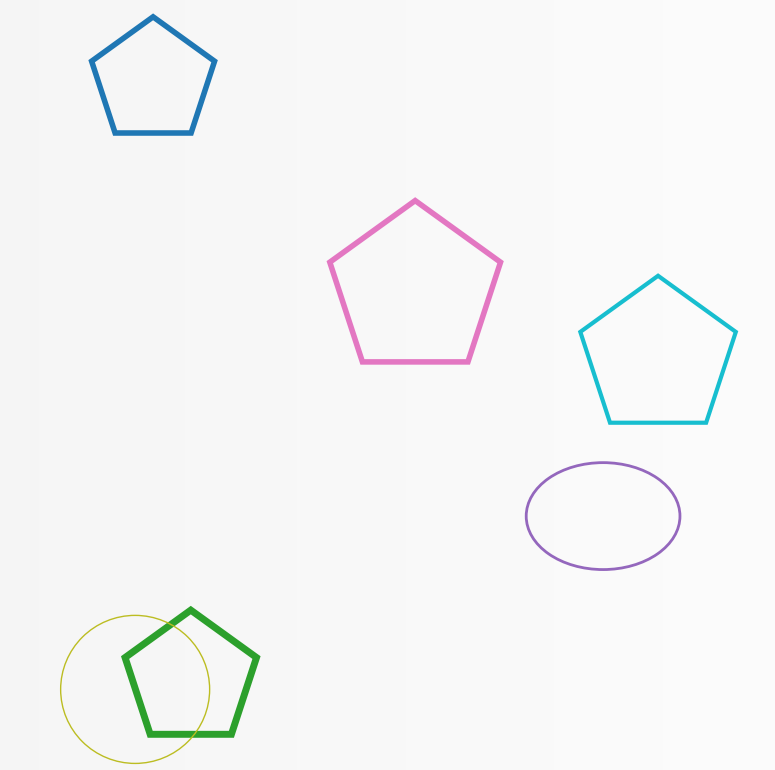[{"shape": "pentagon", "thickness": 2, "radius": 0.42, "center": [0.198, 0.895]}, {"shape": "pentagon", "thickness": 2.5, "radius": 0.45, "center": [0.246, 0.118]}, {"shape": "oval", "thickness": 1, "radius": 0.5, "center": [0.778, 0.33]}, {"shape": "pentagon", "thickness": 2, "radius": 0.58, "center": [0.536, 0.624]}, {"shape": "circle", "thickness": 0.5, "radius": 0.48, "center": [0.174, 0.105]}, {"shape": "pentagon", "thickness": 1.5, "radius": 0.53, "center": [0.849, 0.536]}]